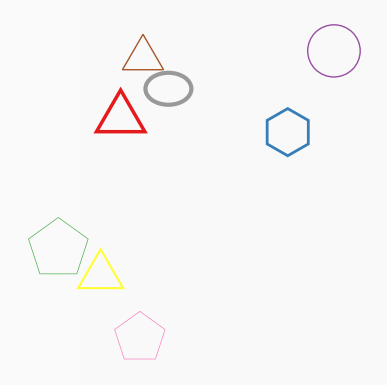[{"shape": "triangle", "thickness": 2.5, "radius": 0.36, "center": [0.311, 0.694]}, {"shape": "hexagon", "thickness": 2, "radius": 0.31, "center": [0.743, 0.657]}, {"shape": "pentagon", "thickness": 0.5, "radius": 0.4, "center": [0.151, 0.354]}, {"shape": "circle", "thickness": 1, "radius": 0.34, "center": [0.862, 0.868]}, {"shape": "triangle", "thickness": 1.5, "radius": 0.34, "center": [0.26, 0.285]}, {"shape": "triangle", "thickness": 1, "radius": 0.31, "center": [0.369, 0.85]}, {"shape": "pentagon", "thickness": 0.5, "radius": 0.34, "center": [0.361, 0.123]}, {"shape": "oval", "thickness": 3, "radius": 0.3, "center": [0.435, 0.769]}]